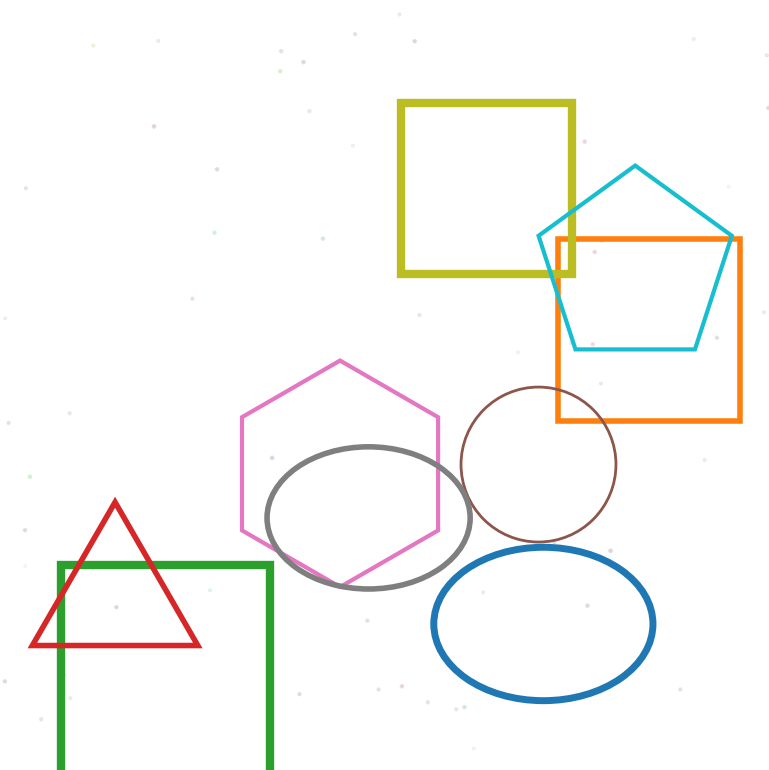[{"shape": "oval", "thickness": 2.5, "radius": 0.71, "center": [0.706, 0.19]}, {"shape": "square", "thickness": 2, "radius": 0.59, "center": [0.843, 0.572]}, {"shape": "square", "thickness": 3, "radius": 0.68, "center": [0.215, 0.13]}, {"shape": "triangle", "thickness": 2, "radius": 0.62, "center": [0.149, 0.224]}, {"shape": "circle", "thickness": 1, "radius": 0.5, "center": [0.699, 0.397]}, {"shape": "hexagon", "thickness": 1.5, "radius": 0.74, "center": [0.442, 0.385]}, {"shape": "oval", "thickness": 2, "radius": 0.66, "center": [0.479, 0.327]}, {"shape": "square", "thickness": 3, "radius": 0.56, "center": [0.632, 0.756]}, {"shape": "pentagon", "thickness": 1.5, "radius": 0.66, "center": [0.825, 0.653]}]